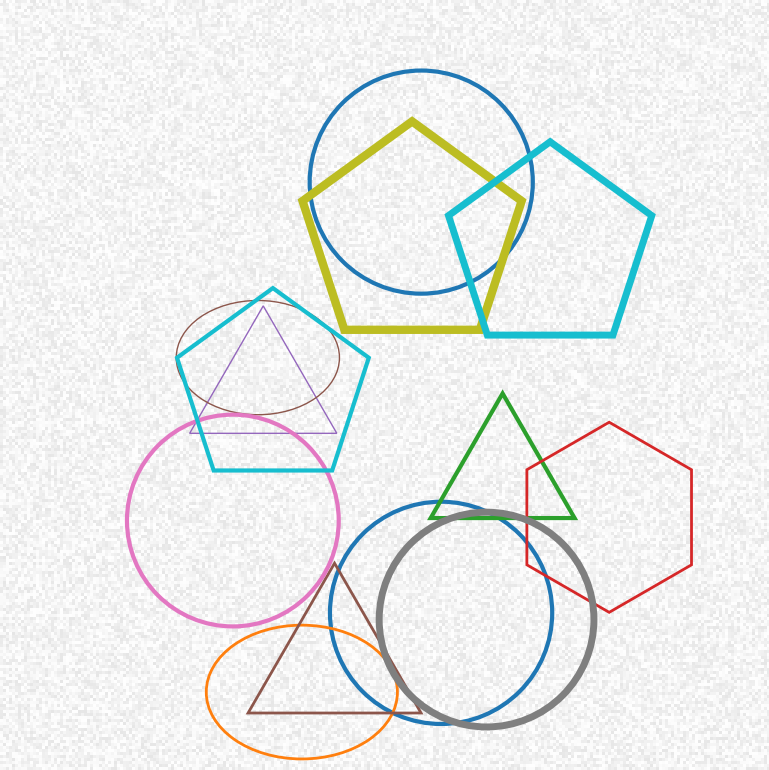[{"shape": "circle", "thickness": 1.5, "radius": 0.72, "center": [0.547, 0.763]}, {"shape": "circle", "thickness": 1.5, "radius": 0.72, "center": [0.573, 0.204]}, {"shape": "oval", "thickness": 1, "radius": 0.62, "center": [0.392, 0.101]}, {"shape": "triangle", "thickness": 1.5, "radius": 0.54, "center": [0.653, 0.381]}, {"shape": "hexagon", "thickness": 1, "radius": 0.62, "center": [0.791, 0.328]}, {"shape": "triangle", "thickness": 0.5, "radius": 0.55, "center": [0.342, 0.492]}, {"shape": "oval", "thickness": 0.5, "radius": 0.53, "center": [0.335, 0.536]}, {"shape": "triangle", "thickness": 1, "radius": 0.65, "center": [0.434, 0.139]}, {"shape": "circle", "thickness": 1.5, "radius": 0.69, "center": [0.302, 0.324]}, {"shape": "circle", "thickness": 2.5, "radius": 0.7, "center": [0.632, 0.195]}, {"shape": "pentagon", "thickness": 3, "radius": 0.75, "center": [0.535, 0.693]}, {"shape": "pentagon", "thickness": 1.5, "radius": 0.65, "center": [0.354, 0.495]}, {"shape": "pentagon", "thickness": 2.5, "radius": 0.69, "center": [0.714, 0.677]}]